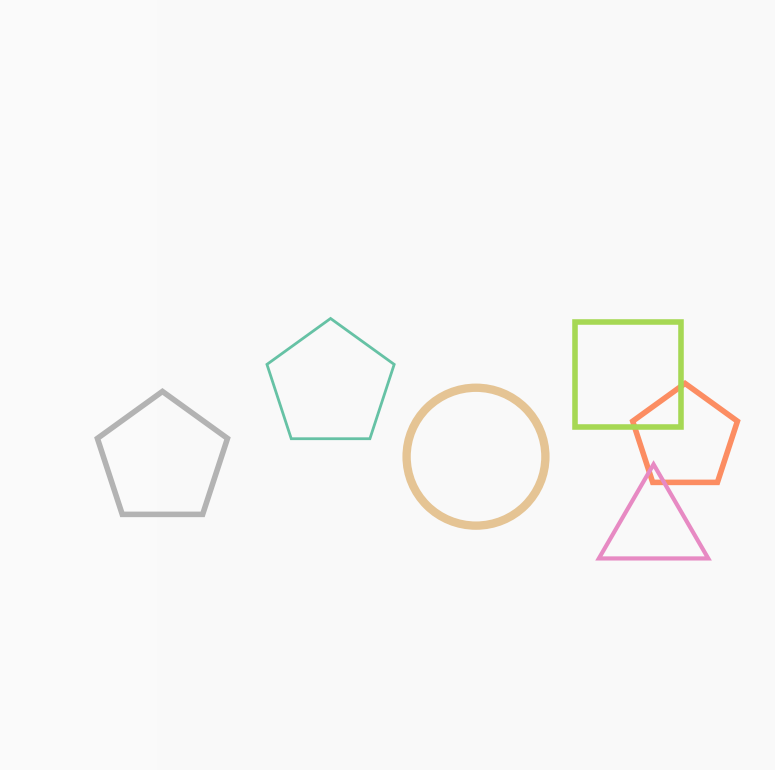[{"shape": "pentagon", "thickness": 1, "radius": 0.43, "center": [0.427, 0.5]}, {"shape": "pentagon", "thickness": 2, "radius": 0.36, "center": [0.884, 0.431]}, {"shape": "triangle", "thickness": 1.5, "radius": 0.41, "center": [0.843, 0.315]}, {"shape": "square", "thickness": 2, "radius": 0.34, "center": [0.81, 0.514]}, {"shape": "circle", "thickness": 3, "radius": 0.45, "center": [0.614, 0.407]}, {"shape": "pentagon", "thickness": 2, "radius": 0.44, "center": [0.21, 0.403]}]